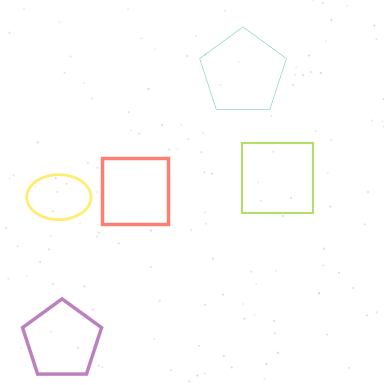[{"shape": "pentagon", "thickness": 0.5, "radius": 0.59, "center": [0.631, 0.811]}, {"shape": "square", "thickness": 2.5, "radius": 0.43, "center": [0.35, 0.503]}, {"shape": "square", "thickness": 1.5, "radius": 0.46, "center": [0.721, 0.538]}, {"shape": "pentagon", "thickness": 2.5, "radius": 0.54, "center": [0.161, 0.116]}, {"shape": "oval", "thickness": 2, "radius": 0.42, "center": [0.153, 0.488]}]